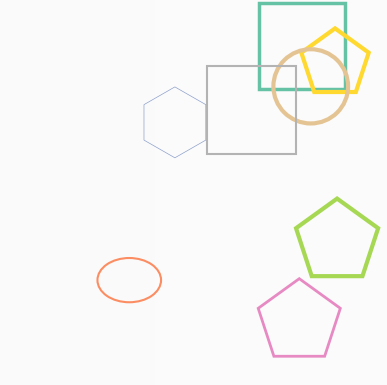[{"shape": "square", "thickness": 2.5, "radius": 0.55, "center": [0.78, 0.88]}, {"shape": "oval", "thickness": 1.5, "radius": 0.41, "center": [0.334, 0.272]}, {"shape": "hexagon", "thickness": 0.5, "radius": 0.46, "center": [0.451, 0.682]}, {"shape": "pentagon", "thickness": 2, "radius": 0.56, "center": [0.772, 0.165]}, {"shape": "pentagon", "thickness": 3, "radius": 0.56, "center": [0.87, 0.373]}, {"shape": "pentagon", "thickness": 3, "radius": 0.46, "center": [0.865, 0.835]}, {"shape": "circle", "thickness": 3, "radius": 0.48, "center": [0.802, 0.776]}, {"shape": "square", "thickness": 1.5, "radius": 0.57, "center": [0.65, 0.715]}]